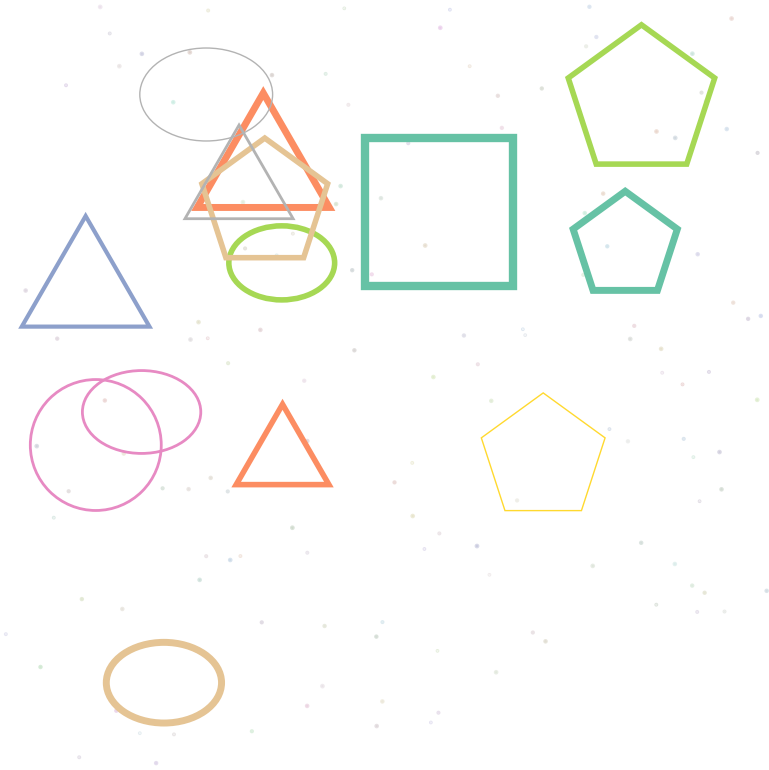[{"shape": "pentagon", "thickness": 2.5, "radius": 0.36, "center": [0.812, 0.68]}, {"shape": "square", "thickness": 3, "radius": 0.48, "center": [0.571, 0.724]}, {"shape": "triangle", "thickness": 2.5, "radius": 0.5, "center": [0.342, 0.78]}, {"shape": "triangle", "thickness": 2, "radius": 0.35, "center": [0.367, 0.405]}, {"shape": "triangle", "thickness": 1.5, "radius": 0.48, "center": [0.111, 0.624]}, {"shape": "oval", "thickness": 1, "radius": 0.38, "center": [0.184, 0.465]}, {"shape": "circle", "thickness": 1, "radius": 0.43, "center": [0.124, 0.422]}, {"shape": "pentagon", "thickness": 2, "radius": 0.5, "center": [0.833, 0.868]}, {"shape": "oval", "thickness": 2, "radius": 0.34, "center": [0.366, 0.659]}, {"shape": "pentagon", "thickness": 0.5, "radius": 0.42, "center": [0.705, 0.405]}, {"shape": "pentagon", "thickness": 2, "radius": 0.43, "center": [0.344, 0.735]}, {"shape": "oval", "thickness": 2.5, "radius": 0.37, "center": [0.213, 0.113]}, {"shape": "oval", "thickness": 0.5, "radius": 0.43, "center": [0.268, 0.877]}, {"shape": "triangle", "thickness": 1, "radius": 0.41, "center": [0.31, 0.757]}]